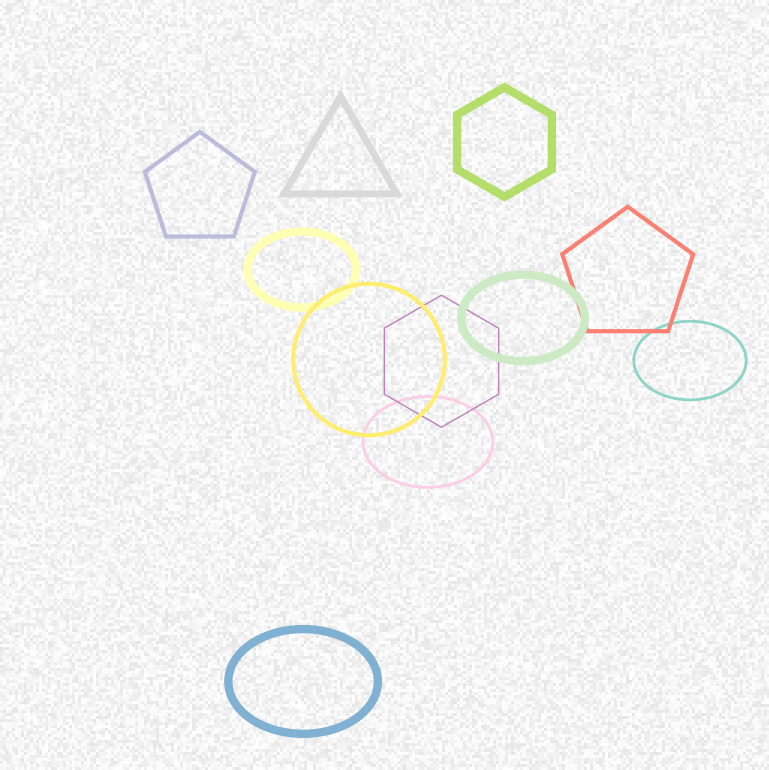[{"shape": "oval", "thickness": 1, "radius": 0.36, "center": [0.896, 0.532]}, {"shape": "oval", "thickness": 3, "radius": 0.35, "center": [0.392, 0.65]}, {"shape": "pentagon", "thickness": 1.5, "radius": 0.38, "center": [0.26, 0.754]}, {"shape": "pentagon", "thickness": 1.5, "radius": 0.45, "center": [0.815, 0.642]}, {"shape": "oval", "thickness": 3, "radius": 0.49, "center": [0.394, 0.115]}, {"shape": "hexagon", "thickness": 3, "radius": 0.36, "center": [0.655, 0.816]}, {"shape": "oval", "thickness": 1, "radius": 0.42, "center": [0.556, 0.426]}, {"shape": "triangle", "thickness": 2.5, "radius": 0.42, "center": [0.442, 0.79]}, {"shape": "hexagon", "thickness": 0.5, "radius": 0.43, "center": [0.573, 0.531]}, {"shape": "oval", "thickness": 3, "radius": 0.4, "center": [0.679, 0.587]}, {"shape": "circle", "thickness": 1.5, "radius": 0.49, "center": [0.479, 0.533]}]